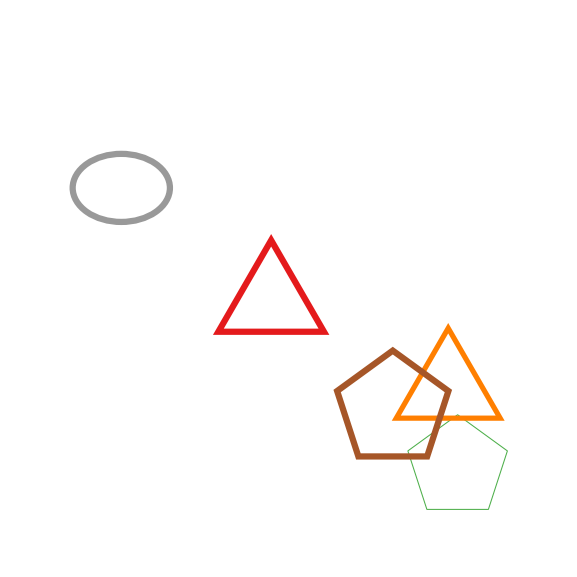[{"shape": "triangle", "thickness": 3, "radius": 0.53, "center": [0.47, 0.477]}, {"shape": "pentagon", "thickness": 0.5, "radius": 0.45, "center": [0.792, 0.19]}, {"shape": "triangle", "thickness": 2.5, "radius": 0.52, "center": [0.776, 0.327]}, {"shape": "pentagon", "thickness": 3, "radius": 0.51, "center": [0.68, 0.291]}, {"shape": "oval", "thickness": 3, "radius": 0.42, "center": [0.21, 0.674]}]